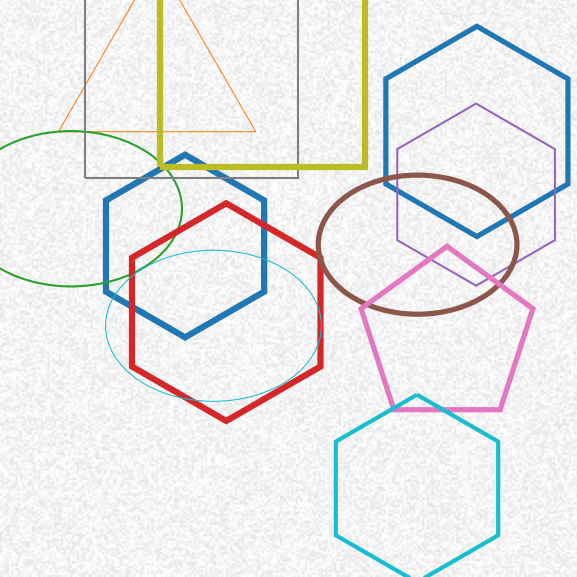[{"shape": "hexagon", "thickness": 3, "radius": 0.79, "center": [0.32, 0.573]}, {"shape": "hexagon", "thickness": 2.5, "radius": 0.91, "center": [0.826, 0.772]}, {"shape": "triangle", "thickness": 0.5, "radius": 0.99, "center": [0.272, 0.87]}, {"shape": "oval", "thickness": 1, "radius": 0.96, "center": [0.123, 0.638]}, {"shape": "hexagon", "thickness": 3, "radius": 0.94, "center": [0.392, 0.459]}, {"shape": "hexagon", "thickness": 1, "radius": 0.79, "center": [0.824, 0.662]}, {"shape": "oval", "thickness": 2.5, "radius": 0.86, "center": [0.723, 0.575]}, {"shape": "pentagon", "thickness": 2.5, "radius": 0.78, "center": [0.774, 0.416]}, {"shape": "square", "thickness": 1, "radius": 0.92, "center": [0.332, 0.875]}, {"shape": "square", "thickness": 3, "radius": 0.89, "center": [0.454, 0.888]}, {"shape": "oval", "thickness": 0.5, "radius": 0.93, "center": [0.37, 0.435]}, {"shape": "hexagon", "thickness": 2, "radius": 0.81, "center": [0.722, 0.153]}]